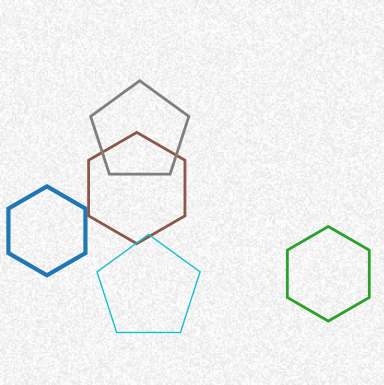[{"shape": "hexagon", "thickness": 3, "radius": 0.58, "center": [0.122, 0.4]}, {"shape": "hexagon", "thickness": 2, "radius": 0.61, "center": [0.853, 0.289]}, {"shape": "hexagon", "thickness": 2, "radius": 0.72, "center": [0.355, 0.512]}, {"shape": "pentagon", "thickness": 2, "radius": 0.67, "center": [0.363, 0.656]}, {"shape": "pentagon", "thickness": 1, "radius": 0.7, "center": [0.386, 0.25]}]